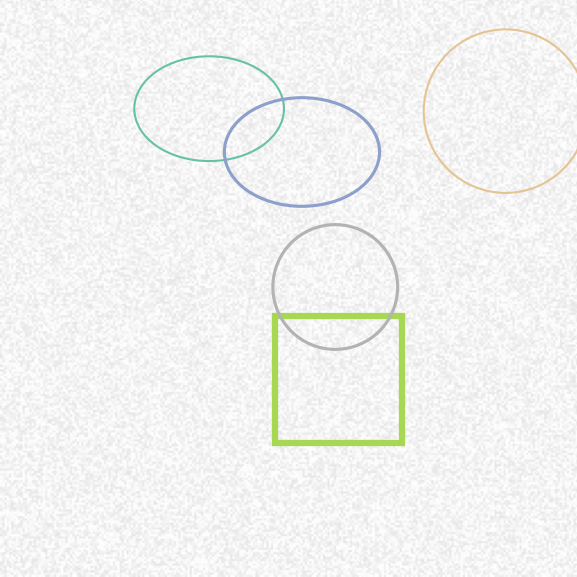[{"shape": "oval", "thickness": 1, "radius": 0.65, "center": [0.362, 0.811]}, {"shape": "oval", "thickness": 1.5, "radius": 0.67, "center": [0.523, 0.736]}, {"shape": "square", "thickness": 3, "radius": 0.55, "center": [0.586, 0.342]}, {"shape": "circle", "thickness": 1, "radius": 0.71, "center": [0.875, 0.807]}, {"shape": "circle", "thickness": 1.5, "radius": 0.54, "center": [0.581, 0.502]}]